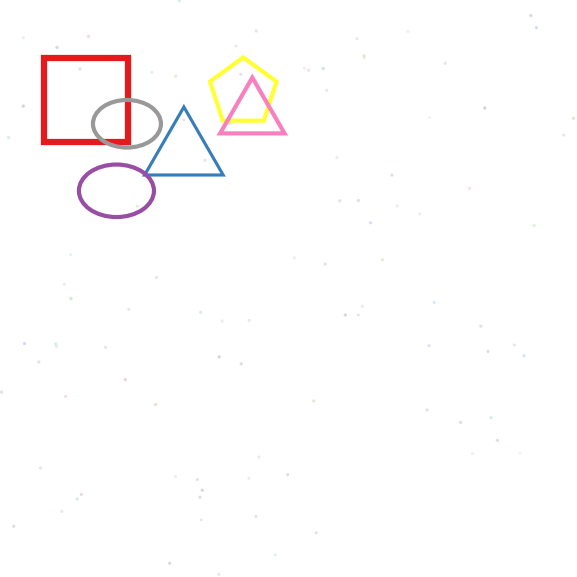[{"shape": "square", "thickness": 3, "radius": 0.36, "center": [0.149, 0.826]}, {"shape": "triangle", "thickness": 1.5, "radius": 0.39, "center": [0.318, 0.735]}, {"shape": "oval", "thickness": 2, "radius": 0.32, "center": [0.202, 0.669]}, {"shape": "pentagon", "thickness": 2, "radius": 0.3, "center": [0.421, 0.839]}, {"shape": "triangle", "thickness": 2, "radius": 0.32, "center": [0.437, 0.8]}, {"shape": "oval", "thickness": 2, "radius": 0.29, "center": [0.22, 0.785]}]